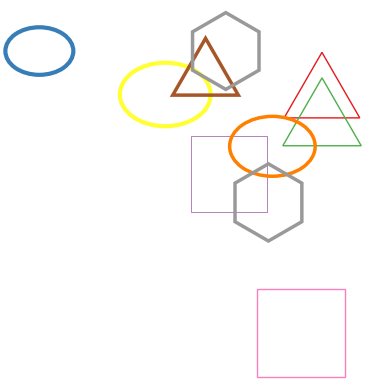[{"shape": "triangle", "thickness": 1, "radius": 0.57, "center": [0.836, 0.751]}, {"shape": "oval", "thickness": 3, "radius": 0.44, "center": [0.102, 0.867]}, {"shape": "triangle", "thickness": 1, "radius": 0.59, "center": [0.836, 0.68]}, {"shape": "square", "thickness": 0.5, "radius": 0.49, "center": [0.594, 0.549]}, {"shape": "oval", "thickness": 2.5, "radius": 0.56, "center": [0.708, 0.62]}, {"shape": "oval", "thickness": 3, "radius": 0.59, "center": [0.429, 0.755]}, {"shape": "triangle", "thickness": 2.5, "radius": 0.49, "center": [0.534, 0.802]}, {"shape": "square", "thickness": 1, "radius": 0.57, "center": [0.782, 0.134]}, {"shape": "hexagon", "thickness": 2.5, "radius": 0.5, "center": [0.586, 0.867]}, {"shape": "hexagon", "thickness": 2.5, "radius": 0.5, "center": [0.697, 0.474]}]